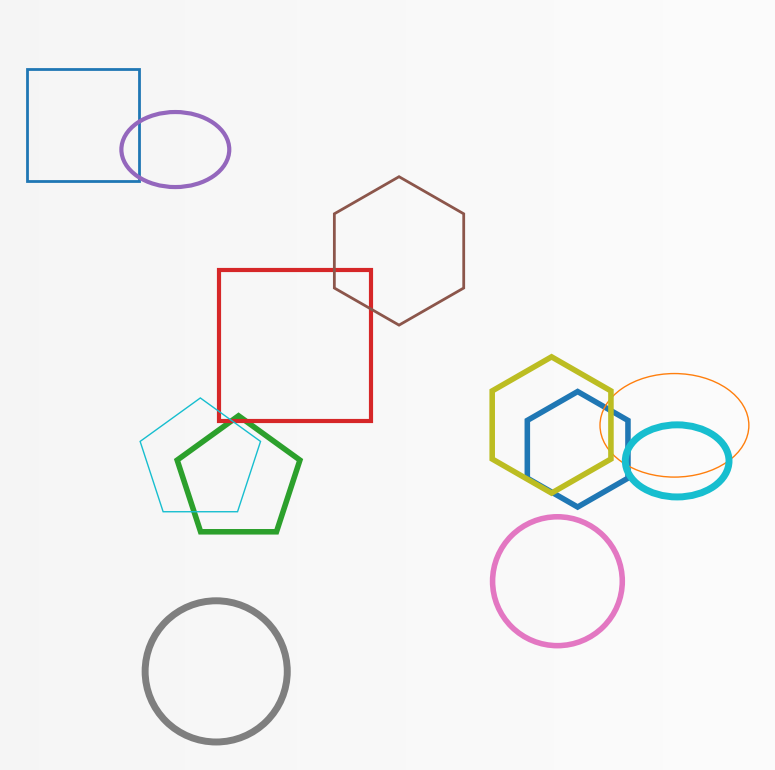[{"shape": "hexagon", "thickness": 2, "radius": 0.37, "center": [0.745, 0.417]}, {"shape": "square", "thickness": 1, "radius": 0.36, "center": [0.107, 0.838]}, {"shape": "oval", "thickness": 0.5, "radius": 0.48, "center": [0.87, 0.448]}, {"shape": "pentagon", "thickness": 2, "radius": 0.42, "center": [0.308, 0.377]}, {"shape": "square", "thickness": 1.5, "radius": 0.49, "center": [0.38, 0.551]}, {"shape": "oval", "thickness": 1.5, "radius": 0.35, "center": [0.226, 0.806]}, {"shape": "hexagon", "thickness": 1, "radius": 0.48, "center": [0.515, 0.674]}, {"shape": "circle", "thickness": 2, "radius": 0.42, "center": [0.719, 0.245]}, {"shape": "circle", "thickness": 2.5, "radius": 0.46, "center": [0.279, 0.128]}, {"shape": "hexagon", "thickness": 2, "radius": 0.44, "center": [0.712, 0.448]}, {"shape": "oval", "thickness": 2.5, "radius": 0.33, "center": [0.874, 0.401]}, {"shape": "pentagon", "thickness": 0.5, "radius": 0.41, "center": [0.258, 0.401]}]